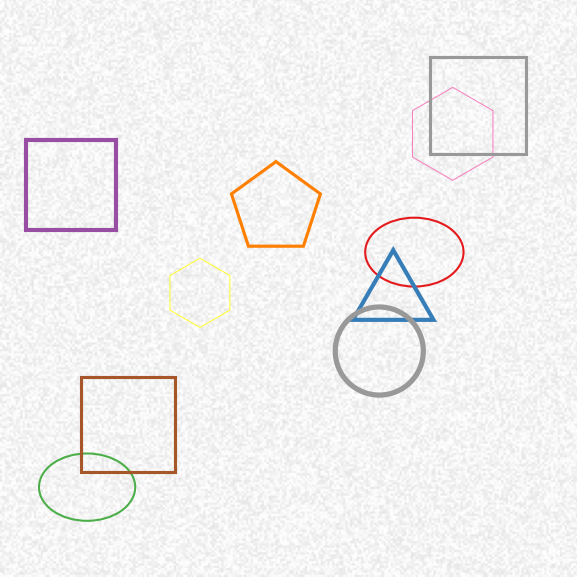[{"shape": "oval", "thickness": 1, "radius": 0.43, "center": [0.718, 0.563]}, {"shape": "triangle", "thickness": 2, "radius": 0.4, "center": [0.681, 0.486]}, {"shape": "oval", "thickness": 1, "radius": 0.42, "center": [0.151, 0.156]}, {"shape": "square", "thickness": 2, "radius": 0.39, "center": [0.123, 0.678]}, {"shape": "pentagon", "thickness": 1.5, "radius": 0.4, "center": [0.478, 0.638]}, {"shape": "hexagon", "thickness": 0.5, "radius": 0.3, "center": [0.346, 0.492]}, {"shape": "square", "thickness": 1.5, "radius": 0.41, "center": [0.222, 0.264]}, {"shape": "hexagon", "thickness": 0.5, "radius": 0.4, "center": [0.784, 0.767]}, {"shape": "square", "thickness": 1.5, "radius": 0.42, "center": [0.828, 0.816]}, {"shape": "circle", "thickness": 2.5, "radius": 0.38, "center": [0.657, 0.391]}]